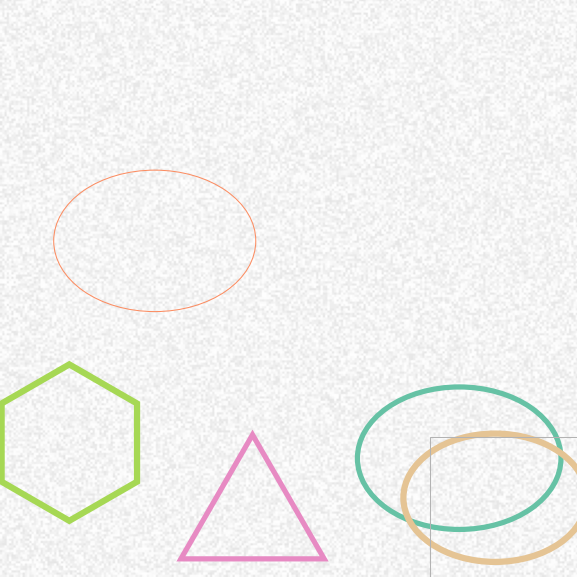[{"shape": "oval", "thickness": 2.5, "radius": 0.88, "center": [0.795, 0.206]}, {"shape": "oval", "thickness": 0.5, "radius": 0.87, "center": [0.268, 0.582]}, {"shape": "triangle", "thickness": 2.5, "radius": 0.72, "center": [0.437, 0.103]}, {"shape": "hexagon", "thickness": 3, "radius": 0.68, "center": [0.12, 0.233]}, {"shape": "oval", "thickness": 3, "radius": 0.79, "center": [0.857, 0.137]}, {"shape": "square", "thickness": 0.5, "radius": 0.68, "center": [0.88, 0.106]}]